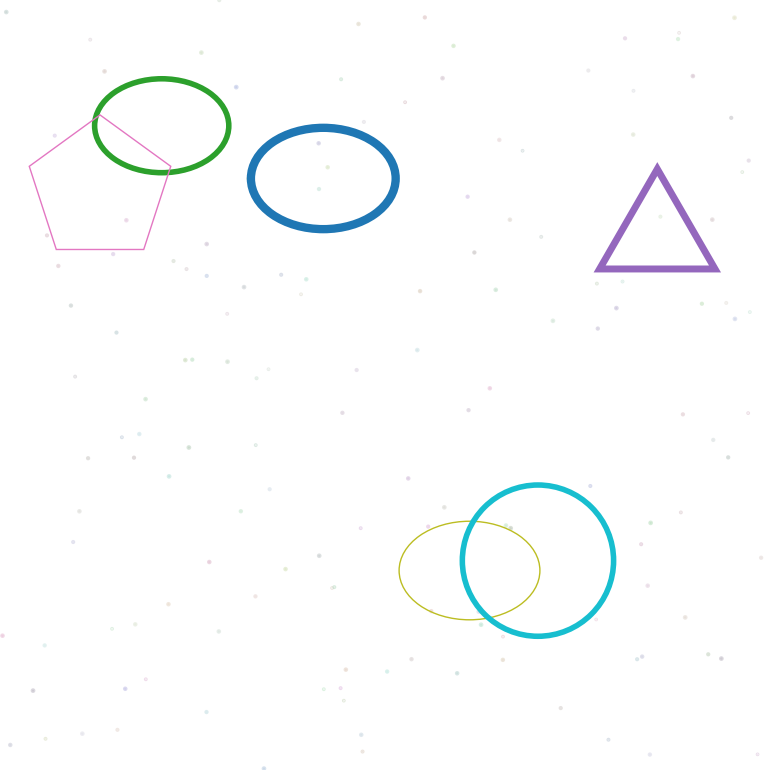[{"shape": "oval", "thickness": 3, "radius": 0.47, "center": [0.42, 0.768]}, {"shape": "oval", "thickness": 2, "radius": 0.44, "center": [0.21, 0.837]}, {"shape": "triangle", "thickness": 2.5, "radius": 0.43, "center": [0.854, 0.694]}, {"shape": "pentagon", "thickness": 0.5, "radius": 0.48, "center": [0.13, 0.754]}, {"shape": "oval", "thickness": 0.5, "radius": 0.46, "center": [0.61, 0.259]}, {"shape": "circle", "thickness": 2, "radius": 0.49, "center": [0.699, 0.272]}]